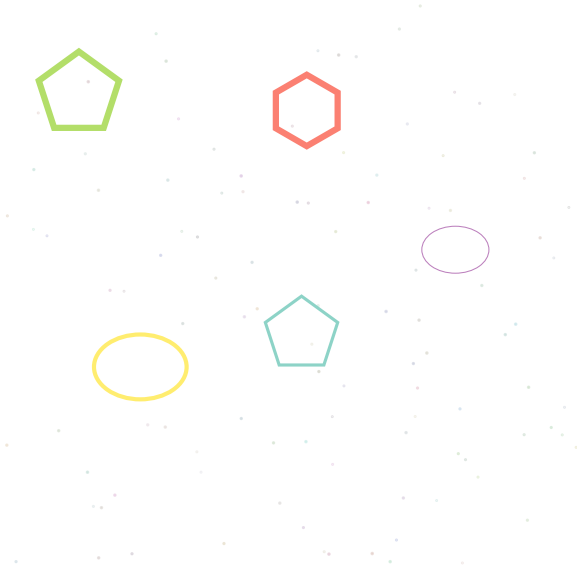[{"shape": "pentagon", "thickness": 1.5, "radius": 0.33, "center": [0.522, 0.42]}, {"shape": "hexagon", "thickness": 3, "radius": 0.31, "center": [0.531, 0.808]}, {"shape": "pentagon", "thickness": 3, "radius": 0.36, "center": [0.137, 0.837]}, {"shape": "oval", "thickness": 0.5, "radius": 0.29, "center": [0.789, 0.567]}, {"shape": "oval", "thickness": 2, "radius": 0.4, "center": [0.243, 0.364]}]